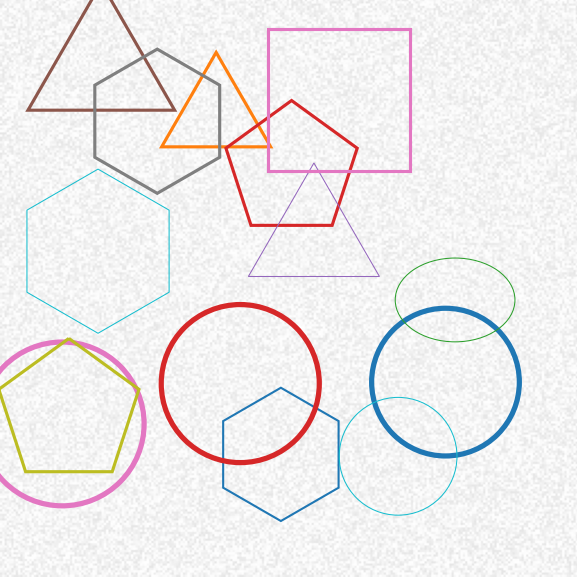[{"shape": "hexagon", "thickness": 1, "radius": 0.58, "center": [0.486, 0.212]}, {"shape": "circle", "thickness": 2.5, "radius": 0.64, "center": [0.771, 0.337]}, {"shape": "triangle", "thickness": 1.5, "radius": 0.54, "center": [0.374, 0.799]}, {"shape": "oval", "thickness": 0.5, "radius": 0.52, "center": [0.788, 0.48]}, {"shape": "pentagon", "thickness": 1.5, "radius": 0.6, "center": [0.505, 0.706]}, {"shape": "circle", "thickness": 2.5, "radius": 0.68, "center": [0.416, 0.335]}, {"shape": "triangle", "thickness": 0.5, "radius": 0.66, "center": [0.544, 0.586]}, {"shape": "triangle", "thickness": 1.5, "radius": 0.73, "center": [0.175, 0.882]}, {"shape": "square", "thickness": 1.5, "radius": 0.62, "center": [0.587, 0.827]}, {"shape": "circle", "thickness": 2.5, "radius": 0.71, "center": [0.108, 0.265]}, {"shape": "hexagon", "thickness": 1.5, "radius": 0.62, "center": [0.272, 0.789]}, {"shape": "pentagon", "thickness": 1.5, "radius": 0.64, "center": [0.119, 0.286]}, {"shape": "hexagon", "thickness": 0.5, "radius": 0.71, "center": [0.17, 0.564]}, {"shape": "circle", "thickness": 0.5, "radius": 0.51, "center": [0.689, 0.209]}]